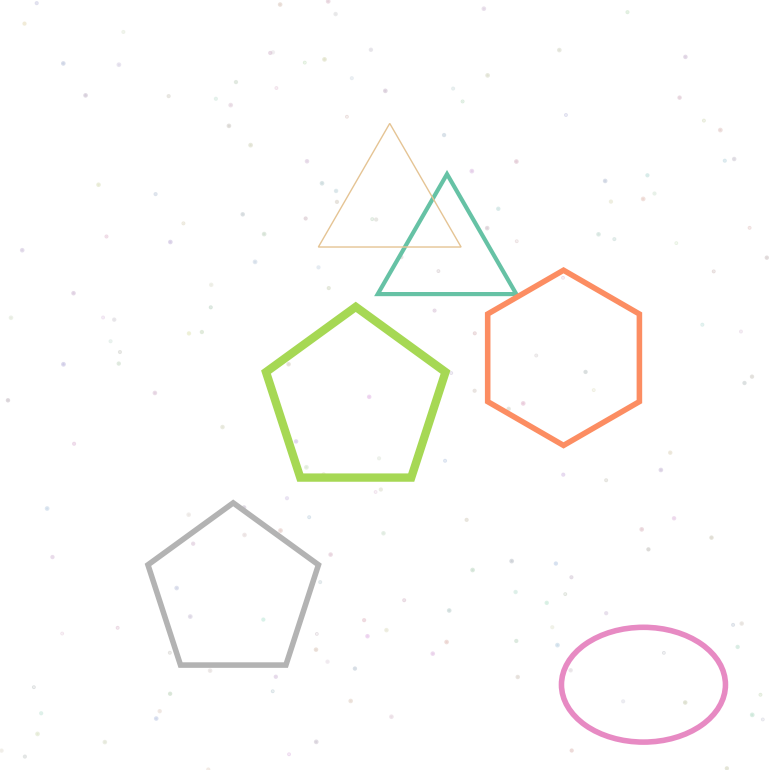[{"shape": "triangle", "thickness": 1.5, "radius": 0.52, "center": [0.581, 0.67]}, {"shape": "hexagon", "thickness": 2, "radius": 0.57, "center": [0.732, 0.535]}, {"shape": "oval", "thickness": 2, "radius": 0.53, "center": [0.836, 0.111]}, {"shape": "pentagon", "thickness": 3, "radius": 0.61, "center": [0.462, 0.479]}, {"shape": "triangle", "thickness": 0.5, "radius": 0.54, "center": [0.506, 0.733]}, {"shape": "pentagon", "thickness": 2, "radius": 0.58, "center": [0.303, 0.23]}]